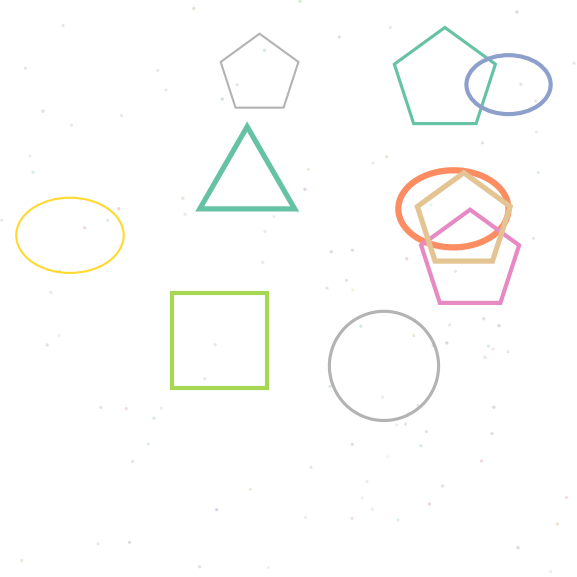[{"shape": "pentagon", "thickness": 1.5, "radius": 0.46, "center": [0.77, 0.86]}, {"shape": "triangle", "thickness": 2.5, "radius": 0.47, "center": [0.428, 0.685]}, {"shape": "oval", "thickness": 3, "radius": 0.48, "center": [0.785, 0.638]}, {"shape": "oval", "thickness": 2, "radius": 0.36, "center": [0.881, 0.853]}, {"shape": "pentagon", "thickness": 2, "radius": 0.45, "center": [0.814, 0.547]}, {"shape": "square", "thickness": 2, "radius": 0.41, "center": [0.38, 0.409]}, {"shape": "oval", "thickness": 1, "radius": 0.47, "center": [0.121, 0.592]}, {"shape": "pentagon", "thickness": 2.5, "radius": 0.42, "center": [0.803, 0.615]}, {"shape": "pentagon", "thickness": 1, "radius": 0.35, "center": [0.449, 0.87]}, {"shape": "circle", "thickness": 1.5, "radius": 0.47, "center": [0.665, 0.366]}]